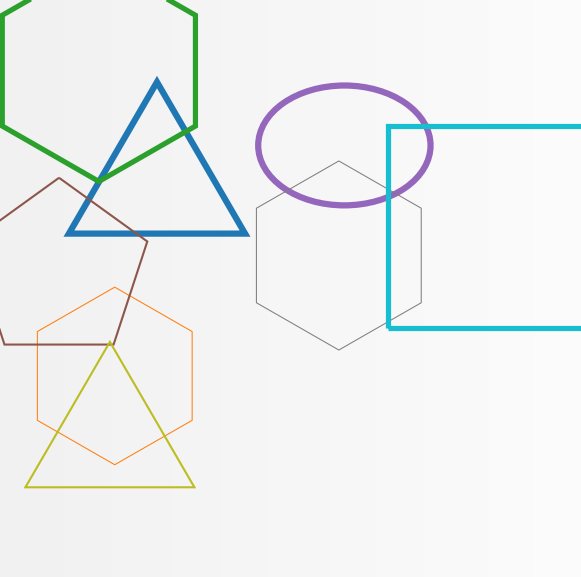[{"shape": "triangle", "thickness": 3, "radius": 0.87, "center": [0.27, 0.682]}, {"shape": "hexagon", "thickness": 0.5, "radius": 0.77, "center": [0.197, 0.348]}, {"shape": "hexagon", "thickness": 2.5, "radius": 0.96, "center": [0.17, 0.877]}, {"shape": "oval", "thickness": 3, "radius": 0.74, "center": [0.592, 0.747]}, {"shape": "pentagon", "thickness": 1, "radius": 0.8, "center": [0.102, 0.532]}, {"shape": "hexagon", "thickness": 0.5, "radius": 0.82, "center": [0.583, 0.557]}, {"shape": "triangle", "thickness": 1, "radius": 0.84, "center": [0.189, 0.239]}, {"shape": "square", "thickness": 2.5, "radius": 0.87, "center": [0.841, 0.606]}]